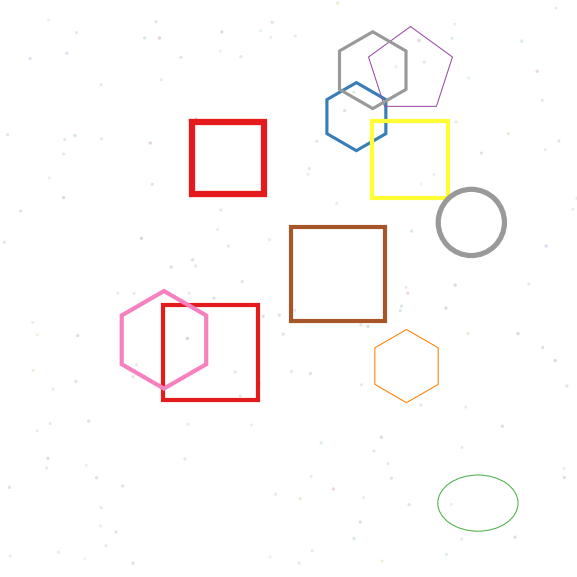[{"shape": "square", "thickness": 2, "radius": 0.41, "center": [0.364, 0.389]}, {"shape": "square", "thickness": 3, "radius": 0.31, "center": [0.395, 0.726]}, {"shape": "hexagon", "thickness": 1.5, "radius": 0.29, "center": [0.617, 0.797]}, {"shape": "oval", "thickness": 0.5, "radius": 0.35, "center": [0.828, 0.128]}, {"shape": "pentagon", "thickness": 0.5, "radius": 0.38, "center": [0.711, 0.877]}, {"shape": "hexagon", "thickness": 0.5, "radius": 0.32, "center": [0.704, 0.365]}, {"shape": "square", "thickness": 2, "radius": 0.33, "center": [0.71, 0.723]}, {"shape": "square", "thickness": 2, "radius": 0.41, "center": [0.586, 0.525]}, {"shape": "hexagon", "thickness": 2, "radius": 0.42, "center": [0.284, 0.411]}, {"shape": "circle", "thickness": 2.5, "radius": 0.29, "center": [0.816, 0.614]}, {"shape": "hexagon", "thickness": 1.5, "radius": 0.33, "center": [0.645, 0.878]}]